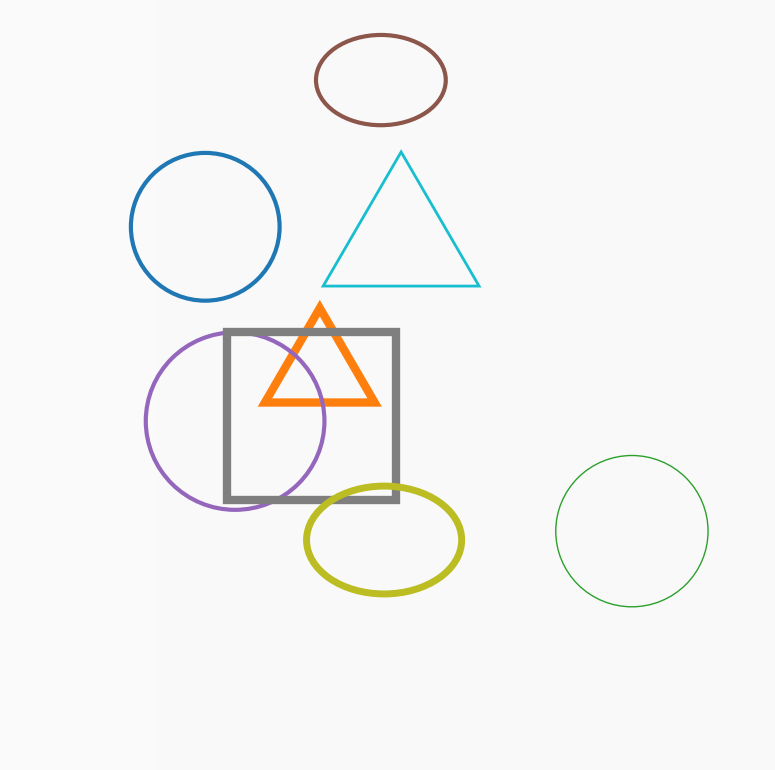[{"shape": "circle", "thickness": 1.5, "radius": 0.48, "center": [0.265, 0.705]}, {"shape": "triangle", "thickness": 3, "radius": 0.41, "center": [0.413, 0.518]}, {"shape": "circle", "thickness": 0.5, "radius": 0.49, "center": [0.815, 0.31]}, {"shape": "circle", "thickness": 1.5, "radius": 0.58, "center": [0.303, 0.453]}, {"shape": "oval", "thickness": 1.5, "radius": 0.42, "center": [0.491, 0.896]}, {"shape": "square", "thickness": 3, "radius": 0.55, "center": [0.402, 0.459]}, {"shape": "oval", "thickness": 2.5, "radius": 0.5, "center": [0.496, 0.299]}, {"shape": "triangle", "thickness": 1, "radius": 0.58, "center": [0.518, 0.687]}]